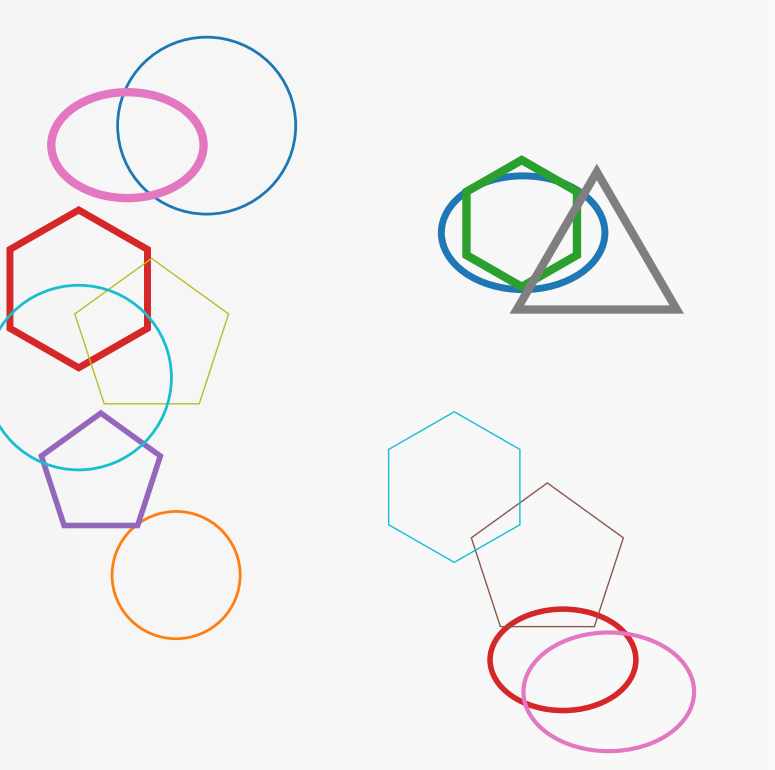[{"shape": "oval", "thickness": 2.5, "radius": 0.53, "center": [0.675, 0.698]}, {"shape": "circle", "thickness": 1, "radius": 0.57, "center": [0.267, 0.837]}, {"shape": "circle", "thickness": 1, "radius": 0.41, "center": [0.227, 0.253]}, {"shape": "hexagon", "thickness": 3, "radius": 0.41, "center": [0.673, 0.71]}, {"shape": "hexagon", "thickness": 2.5, "radius": 0.51, "center": [0.102, 0.625]}, {"shape": "oval", "thickness": 2, "radius": 0.47, "center": [0.726, 0.143]}, {"shape": "pentagon", "thickness": 2, "radius": 0.4, "center": [0.13, 0.383]}, {"shape": "pentagon", "thickness": 0.5, "radius": 0.52, "center": [0.706, 0.27]}, {"shape": "oval", "thickness": 3, "radius": 0.49, "center": [0.164, 0.812]}, {"shape": "oval", "thickness": 1.5, "radius": 0.55, "center": [0.786, 0.102]}, {"shape": "triangle", "thickness": 3, "radius": 0.6, "center": [0.77, 0.658]}, {"shape": "pentagon", "thickness": 0.5, "radius": 0.52, "center": [0.196, 0.56]}, {"shape": "circle", "thickness": 1, "radius": 0.6, "center": [0.101, 0.51]}, {"shape": "hexagon", "thickness": 0.5, "radius": 0.49, "center": [0.586, 0.367]}]